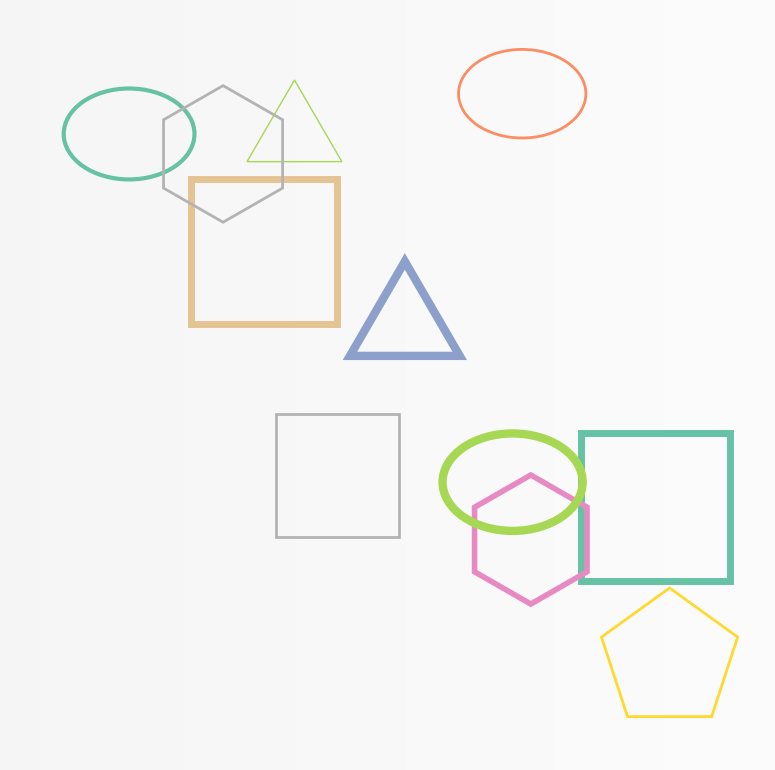[{"shape": "oval", "thickness": 1.5, "radius": 0.42, "center": [0.167, 0.826]}, {"shape": "square", "thickness": 2.5, "radius": 0.48, "center": [0.846, 0.341]}, {"shape": "oval", "thickness": 1, "radius": 0.41, "center": [0.674, 0.878]}, {"shape": "triangle", "thickness": 3, "radius": 0.41, "center": [0.522, 0.579]}, {"shape": "hexagon", "thickness": 2, "radius": 0.42, "center": [0.685, 0.299]}, {"shape": "oval", "thickness": 3, "radius": 0.45, "center": [0.661, 0.374]}, {"shape": "triangle", "thickness": 0.5, "radius": 0.35, "center": [0.38, 0.825]}, {"shape": "pentagon", "thickness": 1, "radius": 0.46, "center": [0.864, 0.144]}, {"shape": "square", "thickness": 2.5, "radius": 0.47, "center": [0.34, 0.674]}, {"shape": "hexagon", "thickness": 1, "radius": 0.44, "center": [0.288, 0.8]}, {"shape": "square", "thickness": 1, "radius": 0.4, "center": [0.435, 0.382]}]